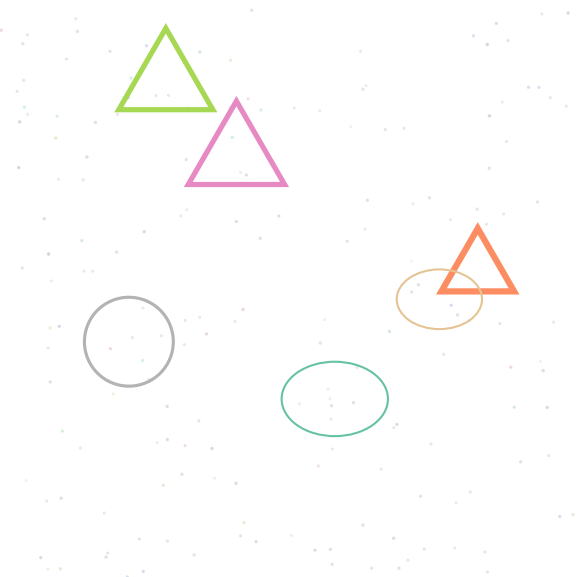[{"shape": "oval", "thickness": 1, "radius": 0.46, "center": [0.58, 0.308]}, {"shape": "triangle", "thickness": 3, "radius": 0.36, "center": [0.827, 0.531]}, {"shape": "triangle", "thickness": 2.5, "radius": 0.48, "center": [0.409, 0.728]}, {"shape": "triangle", "thickness": 2.5, "radius": 0.47, "center": [0.287, 0.856]}, {"shape": "oval", "thickness": 1, "radius": 0.37, "center": [0.761, 0.481]}, {"shape": "circle", "thickness": 1.5, "radius": 0.38, "center": [0.223, 0.407]}]